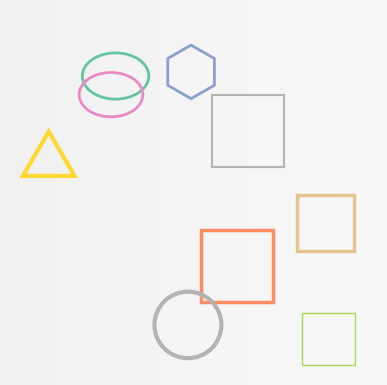[{"shape": "oval", "thickness": 2, "radius": 0.43, "center": [0.298, 0.803]}, {"shape": "square", "thickness": 2.5, "radius": 0.46, "center": [0.611, 0.309]}, {"shape": "hexagon", "thickness": 2, "radius": 0.35, "center": [0.493, 0.813]}, {"shape": "oval", "thickness": 2, "radius": 0.41, "center": [0.286, 0.754]}, {"shape": "square", "thickness": 1, "radius": 0.34, "center": [0.848, 0.12]}, {"shape": "triangle", "thickness": 3, "radius": 0.38, "center": [0.126, 0.582]}, {"shape": "square", "thickness": 2.5, "radius": 0.37, "center": [0.84, 0.421]}, {"shape": "circle", "thickness": 3, "radius": 0.43, "center": [0.485, 0.156]}, {"shape": "square", "thickness": 1.5, "radius": 0.46, "center": [0.64, 0.66]}]